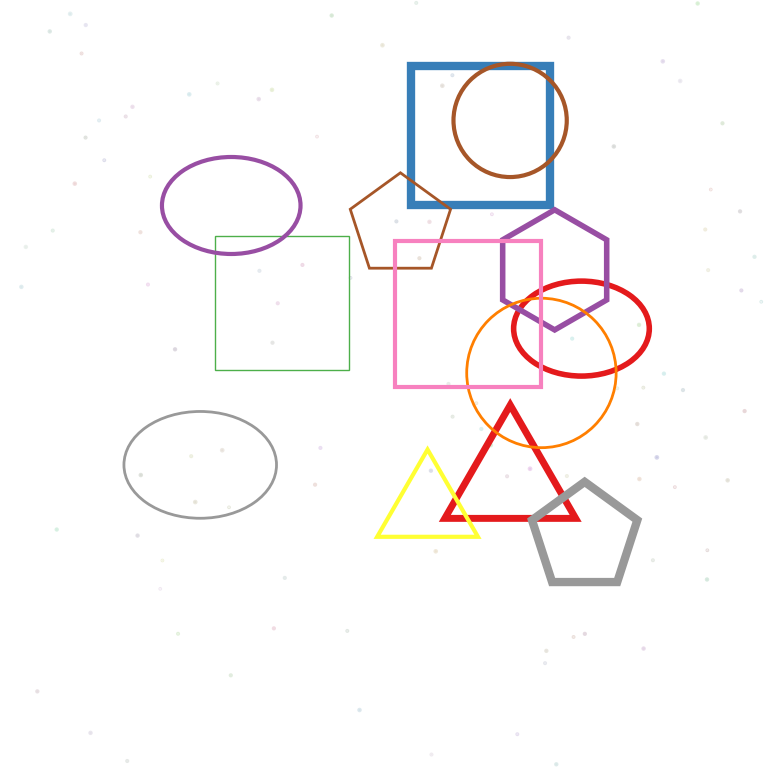[{"shape": "oval", "thickness": 2, "radius": 0.44, "center": [0.755, 0.573]}, {"shape": "triangle", "thickness": 2.5, "radius": 0.49, "center": [0.663, 0.376]}, {"shape": "square", "thickness": 3, "radius": 0.45, "center": [0.624, 0.824]}, {"shape": "square", "thickness": 0.5, "radius": 0.44, "center": [0.367, 0.606]}, {"shape": "hexagon", "thickness": 2, "radius": 0.39, "center": [0.72, 0.65]}, {"shape": "oval", "thickness": 1.5, "radius": 0.45, "center": [0.3, 0.733]}, {"shape": "circle", "thickness": 1, "radius": 0.49, "center": [0.703, 0.516]}, {"shape": "triangle", "thickness": 1.5, "radius": 0.38, "center": [0.555, 0.341]}, {"shape": "pentagon", "thickness": 1, "radius": 0.34, "center": [0.52, 0.707]}, {"shape": "circle", "thickness": 1.5, "radius": 0.37, "center": [0.662, 0.844]}, {"shape": "square", "thickness": 1.5, "radius": 0.47, "center": [0.608, 0.592]}, {"shape": "pentagon", "thickness": 3, "radius": 0.36, "center": [0.759, 0.302]}, {"shape": "oval", "thickness": 1, "radius": 0.5, "center": [0.26, 0.396]}]